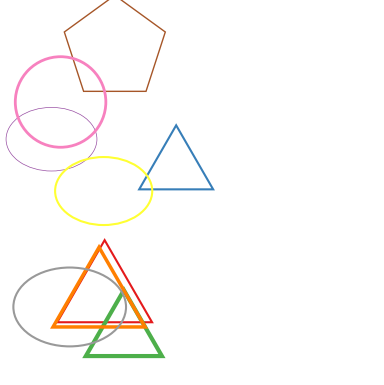[{"shape": "triangle", "thickness": 1.5, "radius": 0.71, "center": [0.272, 0.234]}, {"shape": "triangle", "thickness": 1.5, "radius": 0.55, "center": [0.458, 0.564]}, {"shape": "triangle", "thickness": 3, "radius": 0.57, "center": [0.322, 0.132]}, {"shape": "oval", "thickness": 0.5, "radius": 0.59, "center": [0.134, 0.638]}, {"shape": "triangle", "thickness": 2.5, "radius": 0.69, "center": [0.257, 0.22]}, {"shape": "oval", "thickness": 1.5, "radius": 0.63, "center": [0.269, 0.504]}, {"shape": "pentagon", "thickness": 1, "radius": 0.69, "center": [0.298, 0.874]}, {"shape": "circle", "thickness": 2, "radius": 0.59, "center": [0.157, 0.735]}, {"shape": "oval", "thickness": 1.5, "radius": 0.73, "center": [0.181, 0.203]}]